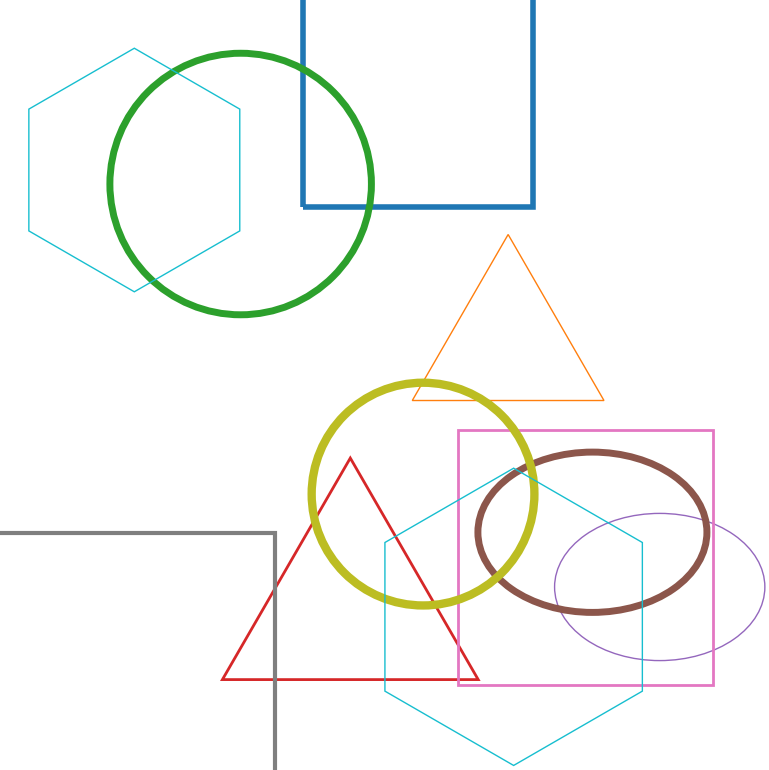[{"shape": "square", "thickness": 2, "radius": 0.75, "center": [0.543, 0.88]}, {"shape": "triangle", "thickness": 0.5, "radius": 0.72, "center": [0.66, 0.552]}, {"shape": "circle", "thickness": 2.5, "radius": 0.85, "center": [0.313, 0.761]}, {"shape": "triangle", "thickness": 1, "radius": 0.96, "center": [0.455, 0.213]}, {"shape": "oval", "thickness": 0.5, "radius": 0.68, "center": [0.857, 0.238]}, {"shape": "oval", "thickness": 2.5, "radius": 0.74, "center": [0.769, 0.309]}, {"shape": "square", "thickness": 1, "radius": 0.83, "center": [0.76, 0.276]}, {"shape": "square", "thickness": 1.5, "radius": 0.99, "center": [0.159, 0.11]}, {"shape": "circle", "thickness": 3, "radius": 0.72, "center": [0.549, 0.358]}, {"shape": "hexagon", "thickness": 0.5, "radius": 0.79, "center": [0.174, 0.779]}, {"shape": "hexagon", "thickness": 0.5, "radius": 0.97, "center": [0.667, 0.199]}]